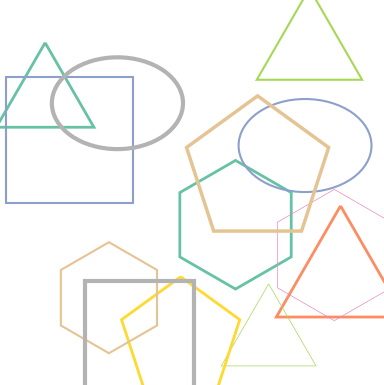[{"shape": "triangle", "thickness": 2, "radius": 0.73, "center": [0.117, 0.743]}, {"shape": "hexagon", "thickness": 2, "radius": 0.84, "center": [0.612, 0.416]}, {"shape": "triangle", "thickness": 2, "radius": 0.96, "center": [0.884, 0.273]}, {"shape": "oval", "thickness": 1.5, "radius": 0.86, "center": [0.792, 0.622]}, {"shape": "square", "thickness": 1.5, "radius": 0.82, "center": [0.18, 0.636]}, {"shape": "hexagon", "thickness": 0.5, "radius": 0.85, "center": [0.868, 0.338]}, {"shape": "triangle", "thickness": 0.5, "radius": 0.71, "center": [0.698, 0.121]}, {"shape": "triangle", "thickness": 1.5, "radius": 0.79, "center": [0.804, 0.872]}, {"shape": "pentagon", "thickness": 2, "radius": 0.81, "center": [0.469, 0.12]}, {"shape": "hexagon", "thickness": 1.5, "radius": 0.72, "center": [0.283, 0.227]}, {"shape": "pentagon", "thickness": 2.5, "radius": 0.97, "center": [0.669, 0.557]}, {"shape": "oval", "thickness": 3, "radius": 0.85, "center": [0.305, 0.732]}, {"shape": "square", "thickness": 3, "radius": 0.71, "center": [0.363, 0.128]}]